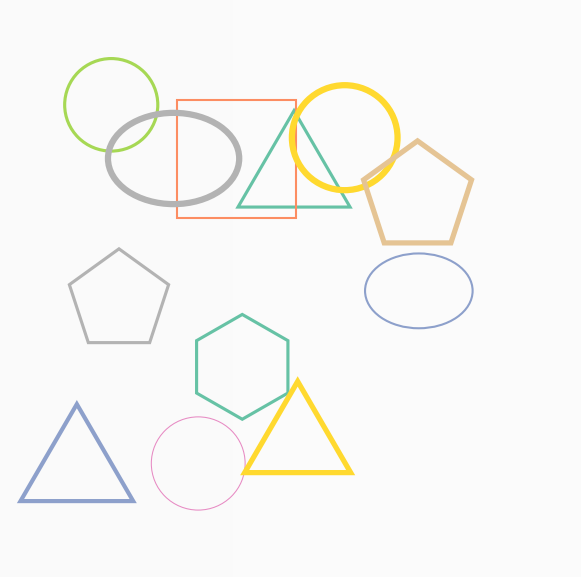[{"shape": "triangle", "thickness": 1.5, "radius": 0.56, "center": [0.506, 0.696]}, {"shape": "hexagon", "thickness": 1.5, "radius": 0.45, "center": [0.417, 0.364]}, {"shape": "square", "thickness": 1, "radius": 0.51, "center": [0.407, 0.724]}, {"shape": "triangle", "thickness": 2, "radius": 0.56, "center": [0.132, 0.187]}, {"shape": "oval", "thickness": 1, "radius": 0.46, "center": [0.721, 0.495]}, {"shape": "circle", "thickness": 0.5, "radius": 0.4, "center": [0.341, 0.197]}, {"shape": "circle", "thickness": 1.5, "radius": 0.4, "center": [0.191, 0.818]}, {"shape": "circle", "thickness": 3, "radius": 0.45, "center": [0.593, 0.761]}, {"shape": "triangle", "thickness": 2.5, "radius": 0.53, "center": [0.512, 0.233]}, {"shape": "pentagon", "thickness": 2.5, "radius": 0.49, "center": [0.718, 0.658]}, {"shape": "pentagon", "thickness": 1.5, "radius": 0.45, "center": [0.205, 0.478]}, {"shape": "oval", "thickness": 3, "radius": 0.56, "center": [0.299, 0.725]}]